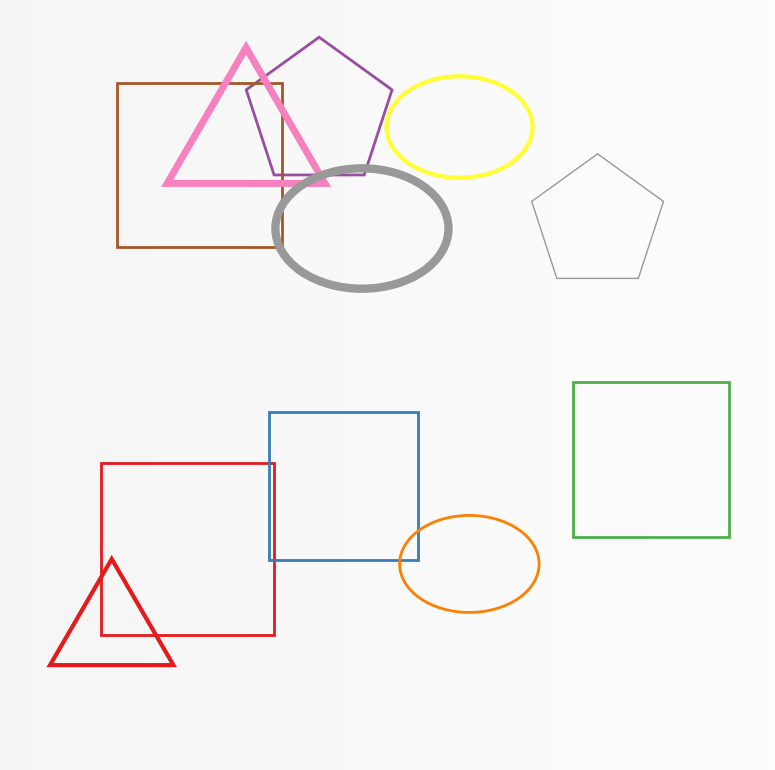[{"shape": "triangle", "thickness": 1.5, "radius": 0.46, "center": [0.144, 0.182]}, {"shape": "square", "thickness": 1, "radius": 0.56, "center": [0.242, 0.287]}, {"shape": "square", "thickness": 1, "radius": 0.48, "center": [0.444, 0.369]}, {"shape": "square", "thickness": 1, "radius": 0.5, "center": [0.84, 0.403]}, {"shape": "pentagon", "thickness": 1, "radius": 0.49, "center": [0.412, 0.853]}, {"shape": "oval", "thickness": 1, "radius": 0.45, "center": [0.606, 0.268]}, {"shape": "oval", "thickness": 1.5, "radius": 0.47, "center": [0.593, 0.835]}, {"shape": "square", "thickness": 1, "radius": 0.53, "center": [0.258, 0.785]}, {"shape": "triangle", "thickness": 2.5, "radius": 0.59, "center": [0.318, 0.821]}, {"shape": "pentagon", "thickness": 0.5, "radius": 0.45, "center": [0.771, 0.711]}, {"shape": "oval", "thickness": 3, "radius": 0.56, "center": [0.467, 0.703]}]